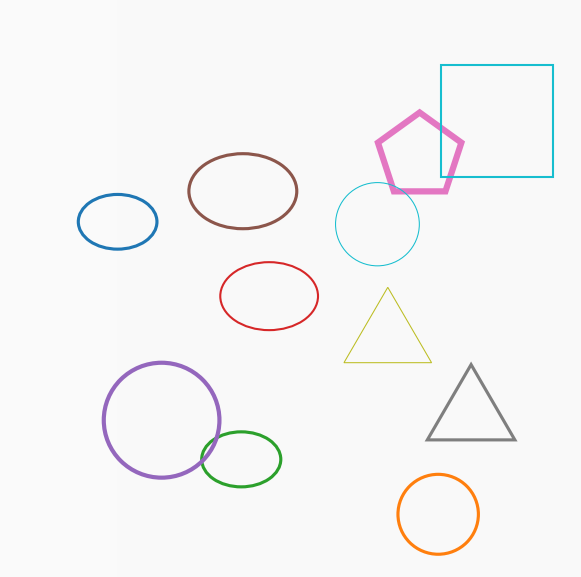[{"shape": "oval", "thickness": 1.5, "radius": 0.34, "center": [0.202, 0.615]}, {"shape": "circle", "thickness": 1.5, "radius": 0.35, "center": [0.754, 0.109]}, {"shape": "oval", "thickness": 1.5, "radius": 0.34, "center": [0.415, 0.204]}, {"shape": "oval", "thickness": 1, "radius": 0.42, "center": [0.463, 0.486]}, {"shape": "circle", "thickness": 2, "radius": 0.5, "center": [0.278, 0.272]}, {"shape": "oval", "thickness": 1.5, "radius": 0.46, "center": [0.418, 0.668]}, {"shape": "pentagon", "thickness": 3, "radius": 0.38, "center": [0.722, 0.729]}, {"shape": "triangle", "thickness": 1.5, "radius": 0.43, "center": [0.81, 0.281]}, {"shape": "triangle", "thickness": 0.5, "radius": 0.44, "center": [0.667, 0.415]}, {"shape": "circle", "thickness": 0.5, "radius": 0.36, "center": [0.649, 0.611]}, {"shape": "square", "thickness": 1, "radius": 0.48, "center": [0.855, 0.79]}]